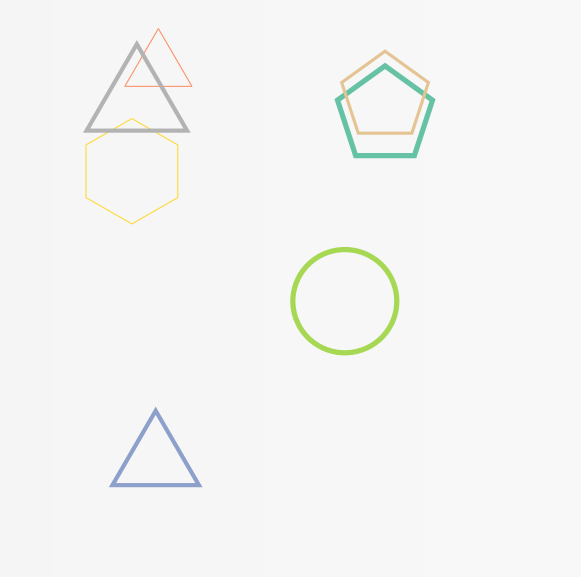[{"shape": "pentagon", "thickness": 2.5, "radius": 0.43, "center": [0.662, 0.799]}, {"shape": "triangle", "thickness": 0.5, "radius": 0.33, "center": [0.272, 0.883]}, {"shape": "triangle", "thickness": 2, "radius": 0.43, "center": [0.268, 0.202]}, {"shape": "circle", "thickness": 2.5, "radius": 0.45, "center": [0.593, 0.478]}, {"shape": "hexagon", "thickness": 0.5, "radius": 0.46, "center": [0.227, 0.703]}, {"shape": "pentagon", "thickness": 1.5, "radius": 0.39, "center": [0.662, 0.832]}, {"shape": "triangle", "thickness": 2, "radius": 0.5, "center": [0.235, 0.823]}]